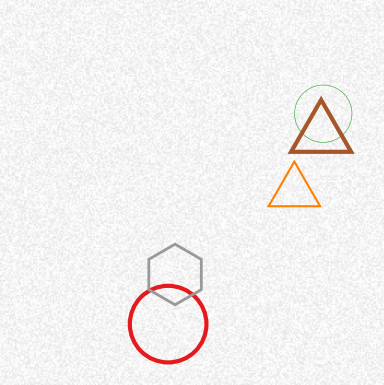[{"shape": "circle", "thickness": 3, "radius": 0.5, "center": [0.437, 0.158]}, {"shape": "circle", "thickness": 0.5, "radius": 0.37, "center": [0.84, 0.705]}, {"shape": "triangle", "thickness": 1.5, "radius": 0.39, "center": [0.765, 0.503]}, {"shape": "triangle", "thickness": 3, "radius": 0.45, "center": [0.834, 0.651]}, {"shape": "hexagon", "thickness": 2, "radius": 0.39, "center": [0.455, 0.287]}]